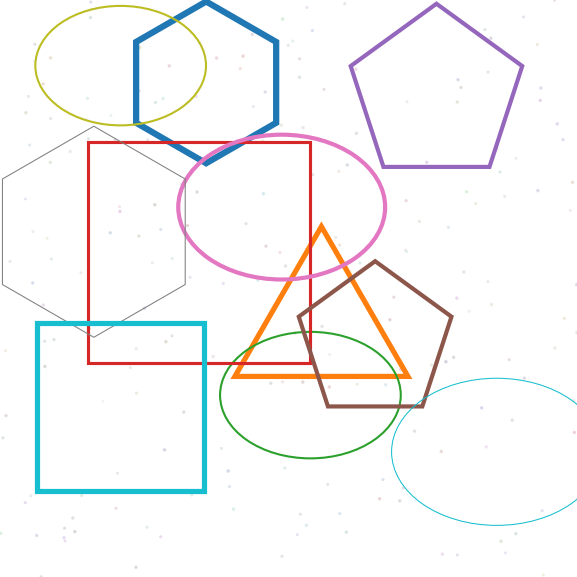[{"shape": "hexagon", "thickness": 3, "radius": 0.7, "center": [0.357, 0.856]}, {"shape": "triangle", "thickness": 2.5, "radius": 0.86, "center": [0.557, 0.434]}, {"shape": "oval", "thickness": 1, "radius": 0.78, "center": [0.538, 0.315]}, {"shape": "square", "thickness": 1.5, "radius": 0.96, "center": [0.344, 0.561]}, {"shape": "pentagon", "thickness": 2, "radius": 0.78, "center": [0.756, 0.836]}, {"shape": "pentagon", "thickness": 2, "radius": 0.7, "center": [0.65, 0.408]}, {"shape": "oval", "thickness": 2, "radius": 0.9, "center": [0.488, 0.641]}, {"shape": "hexagon", "thickness": 0.5, "radius": 0.91, "center": [0.162, 0.598]}, {"shape": "oval", "thickness": 1, "radius": 0.74, "center": [0.209, 0.885]}, {"shape": "square", "thickness": 2.5, "radius": 0.73, "center": [0.209, 0.295]}, {"shape": "oval", "thickness": 0.5, "radius": 0.91, "center": [0.86, 0.217]}]